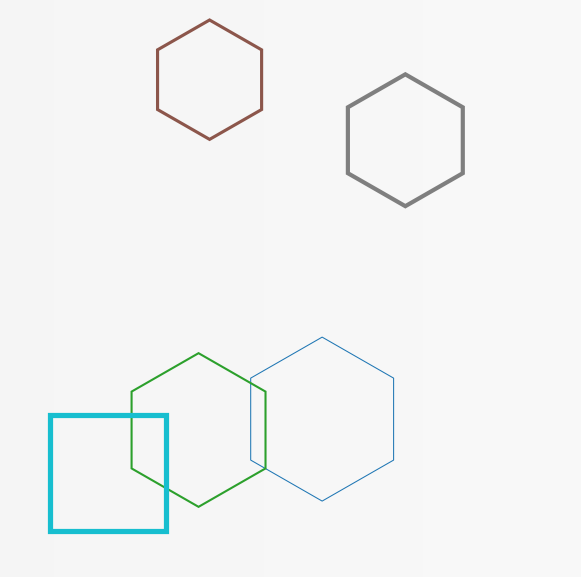[{"shape": "hexagon", "thickness": 0.5, "radius": 0.71, "center": [0.554, 0.273]}, {"shape": "hexagon", "thickness": 1, "radius": 0.67, "center": [0.342, 0.255]}, {"shape": "hexagon", "thickness": 1.5, "radius": 0.52, "center": [0.361, 0.861]}, {"shape": "hexagon", "thickness": 2, "radius": 0.57, "center": [0.697, 0.756]}, {"shape": "square", "thickness": 2.5, "radius": 0.5, "center": [0.186, 0.18]}]